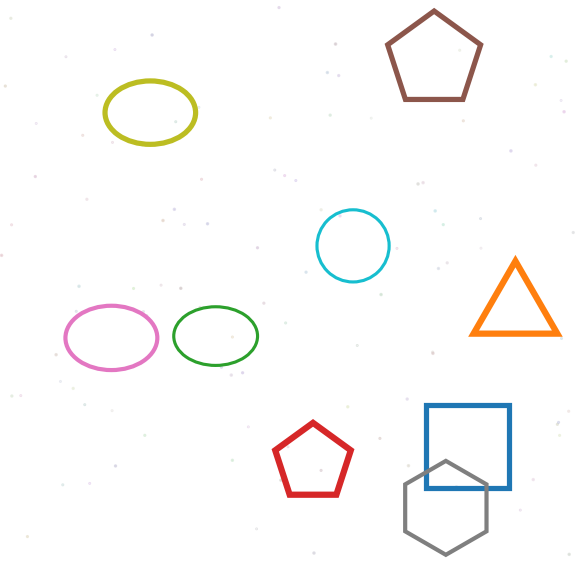[{"shape": "square", "thickness": 2.5, "radius": 0.36, "center": [0.81, 0.226]}, {"shape": "triangle", "thickness": 3, "radius": 0.42, "center": [0.893, 0.463]}, {"shape": "oval", "thickness": 1.5, "radius": 0.36, "center": [0.373, 0.417]}, {"shape": "pentagon", "thickness": 3, "radius": 0.34, "center": [0.542, 0.198]}, {"shape": "pentagon", "thickness": 2.5, "radius": 0.42, "center": [0.752, 0.895]}, {"shape": "oval", "thickness": 2, "radius": 0.4, "center": [0.193, 0.414]}, {"shape": "hexagon", "thickness": 2, "radius": 0.41, "center": [0.772, 0.12]}, {"shape": "oval", "thickness": 2.5, "radius": 0.39, "center": [0.26, 0.804]}, {"shape": "circle", "thickness": 1.5, "radius": 0.31, "center": [0.611, 0.573]}]